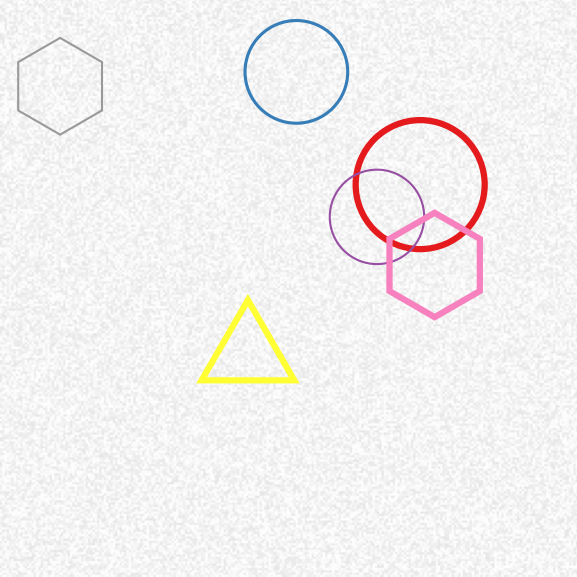[{"shape": "circle", "thickness": 3, "radius": 0.56, "center": [0.728, 0.679]}, {"shape": "circle", "thickness": 1.5, "radius": 0.44, "center": [0.513, 0.875]}, {"shape": "circle", "thickness": 1, "radius": 0.41, "center": [0.653, 0.624]}, {"shape": "triangle", "thickness": 3, "radius": 0.46, "center": [0.429, 0.387]}, {"shape": "hexagon", "thickness": 3, "radius": 0.45, "center": [0.753, 0.54]}, {"shape": "hexagon", "thickness": 1, "radius": 0.42, "center": [0.104, 0.85]}]